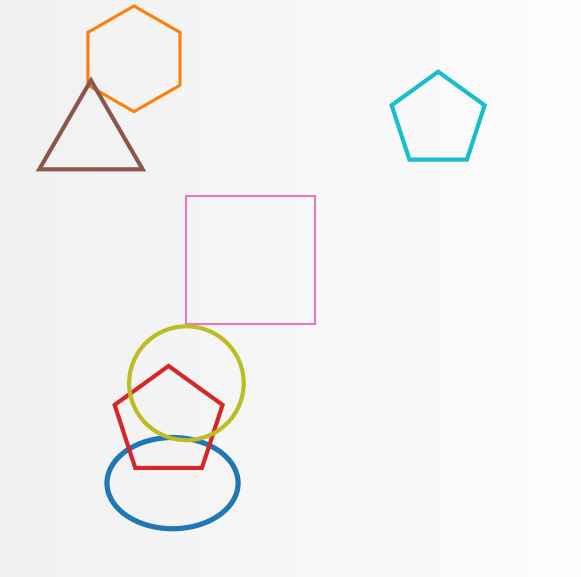[{"shape": "oval", "thickness": 2.5, "radius": 0.56, "center": [0.297, 0.163]}, {"shape": "hexagon", "thickness": 1.5, "radius": 0.46, "center": [0.23, 0.897]}, {"shape": "pentagon", "thickness": 2, "radius": 0.49, "center": [0.29, 0.268]}, {"shape": "triangle", "thickness": 2, "radius": 0.51, "center": [0.156, 0.757]}, {"shape": "square", "thickness": 1, "radius": 0.55, "center": [0.431, 0.549]}, {"shape": "circle", "thickness": 2, "radius": 0.49, "center": [0.321, 0.336]}, {"shape": "pentagon", "thickness": 2, "radius": 0.42, "center": [0.754, 0.791]}]